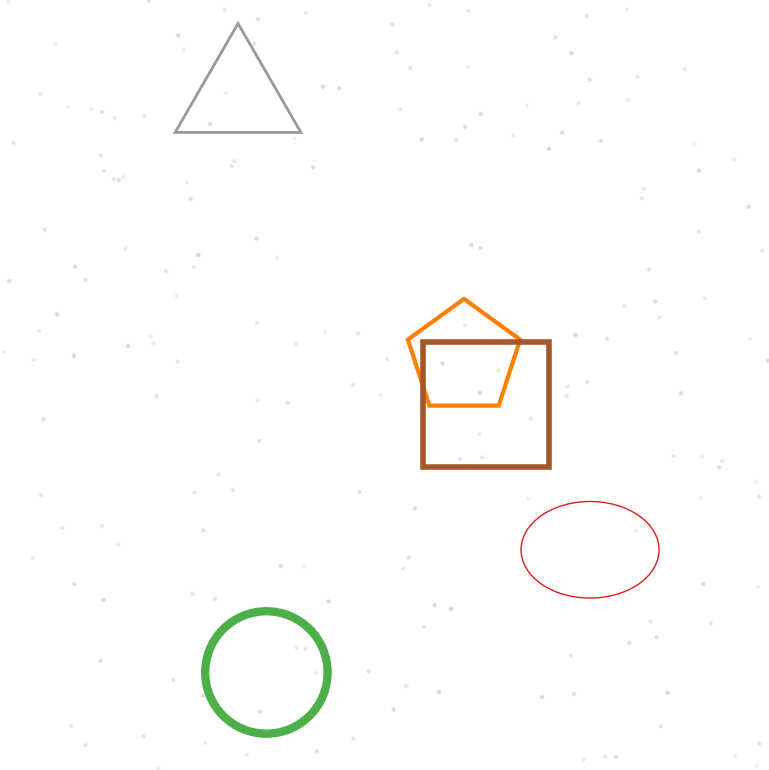[{"shape": "oval", "thickness": 0.5, "radius": 0.45, "center": [0.766, 0.286]}, {"shape": "circle", "thickness": 3, "radius": 0.4, "center": [0.346, 0.127]}, {"shape": "pentagon", "thickness": 1.5, "radius": 0.38, "center": [0.603, 0.535]}, {"shape": "square", "thickness": 2, "radius": 0.41, "center": [0.631, 0.475]}, {"shape": "triangle", "thickness": 1, "radius": 0.47, "center": [0.309, 0.875]}]